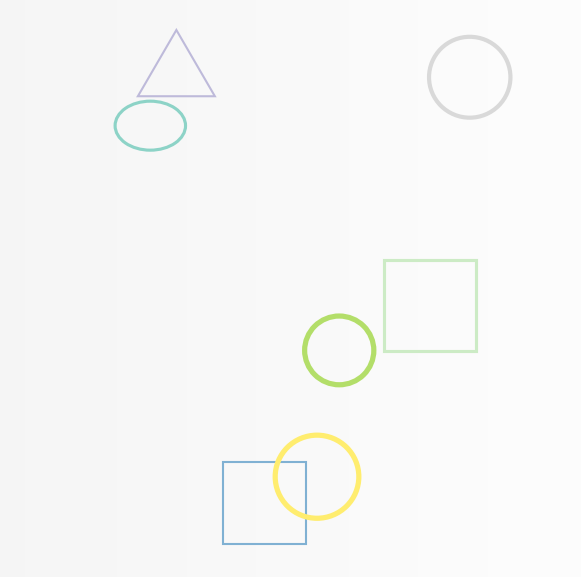[{"shape": "oval", "thickness": 1.5, "radius": 0.3, "center": [0.259, 0.782]}, {"shape": "triangle", "thickness": 1, "radius": 0.38, "center": [0.303, 0.871]}, {"shape": "square", "thickness": 1, "radius": 0.35, "center": [0.455, 0.128]}, {"shape": "circle", "thickness": 2.5, "radius": 0.3, "center": [0.584, 0.392]}, {"shape": "circle", "thickness": 2, "radius": 0.35, "center": [0.808, 0.865]}, {"shape": "square", "thickness": 1.5, "radius": 0.4, "center": [0.74, 0.471]}, {"shape": "circle", "thickness": 2.5, "radius": 0.36, "center": [0.545, 0.174]}]